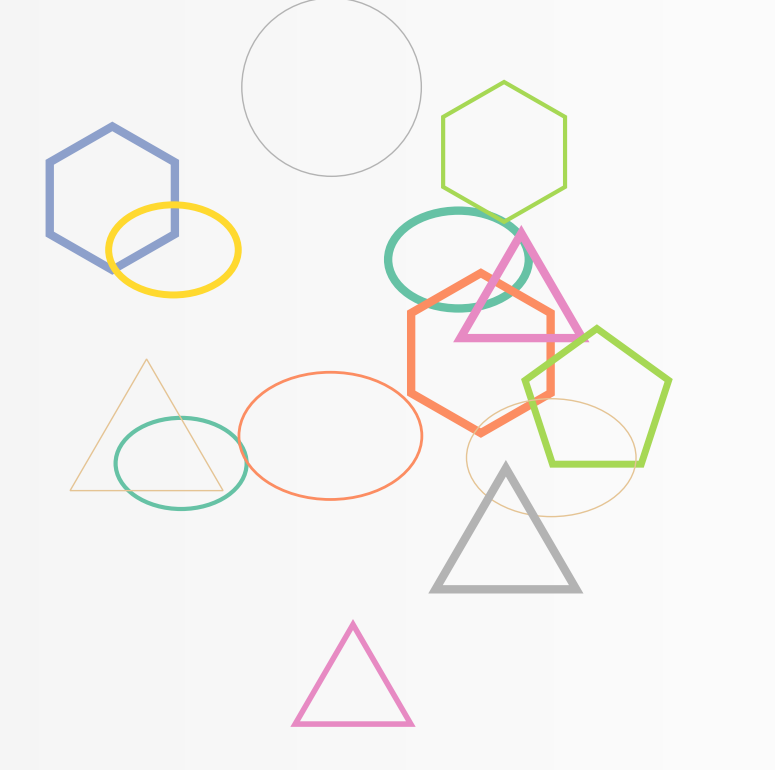[{"shape": "oval", "thickness": 3, "radius": 0.45, "center": [0.592, 0.663]}, {"shape": "oval", "thickness": 1.5, "radius": 0.42, "center": [0.234, 0.398]}, {"shape": "hexagon", "thickness": 3, "radius": 0.52, "center": [0.621, 0.541]}, {"shape": "oval", "thickness": 1, "radius": 0.59, "center": [0.426, 0.434]}, {"shape": "hexagon", "thickness": 3, "radius": 0.47, "center": [0.145, 0.743]}, {"shape": "triangle", "thickness": 3, "radius": 0.45, "center": [0.673, 0.606]}, {"shape": "triangle", "thickness": 2, "radius": 0.43, "center": [0.455, 0.103]}, {"shape": "pentagon", "thickness": 2.5, "radius": 0.49, "center": [0.77, 0.476]}, {"shape": "hexagon", "thickness": 1.5, "radius": 0.45, "center": [0.65, 0.803]}, {"shape": "oval", "thickness": 2.5, "radius": 0.42, "center": [0.224, 0.675]}, {"shape": "triangle", "thickness": 0.5, "radius": 0.57, "center": [0.189, 0.42]}, {"shape": "oval", "thickness": 0.5, "radius": 0.55, "center": [0.711, 0.406]}, {"shape": "triangle", "thickness": 3, "radius": 0.52, "center": [0.653, 0.287]}, {"shape": "circle", "thickness": 0.5, "radius": 0.58, "center": [0.428, 0.887]}]